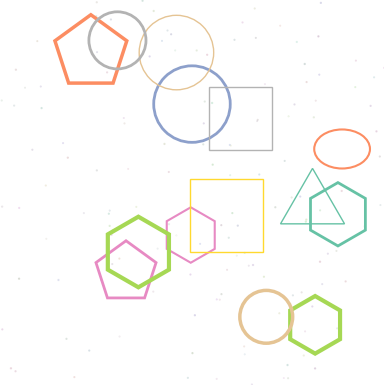[{"shape": "hexagon", "thickness": 2, "radius": 0.41, "center": [0.878, 0.443]}, {"shape": "triangle", "thickness": 1, "radius": 0.48, "center": [0.812, 0.467]}, {"shape": "oval", "thickness": 1.5, "radius": 0.36, "center": [0.889, 0.613]}, {"shape": "pentagon", "thickness": 2.5, "radius": 0.49, "center": [0.236, 0.864]}, {"shape": "circle", "thickness": 2, "radius": 0.5, "center": [0.499, 0.73]}, {"shape": "pentagon", "thickness": 2, "radius": 0.41, "center": [0.327, 0.293]}, {"shape": "hexagon", "thickness": 1.5, "radius": 0.36, "center": [0.495, 0.39]}, {"shape": "hexagon", "thickness": 3, "radius": 0.37, "center": [0.819, 0.156]}, {"shape": "hexagon", "thickness": 3, "radius": 0.46, "center": [0.359, 0.345]}, {"shape": "square", "thickness": 1, "radius": 0.47, "center": [0.587, 0.439]}, {"shape": "circle", "thickness": 2.5, "radius": 0.34, "center": [0.692, 0.177]}, {"shape": "circle", "thickness": 1, "radius": 0.48, "center": [0.458, 0.863]}, {"shape": "square", "thickness": 1, "radius": 0.4, "center": [0.625, 0.692]}, {"shape": "circle", "thickness": 2, "radius": 0.37, "center": [0.305, 0.895]}]